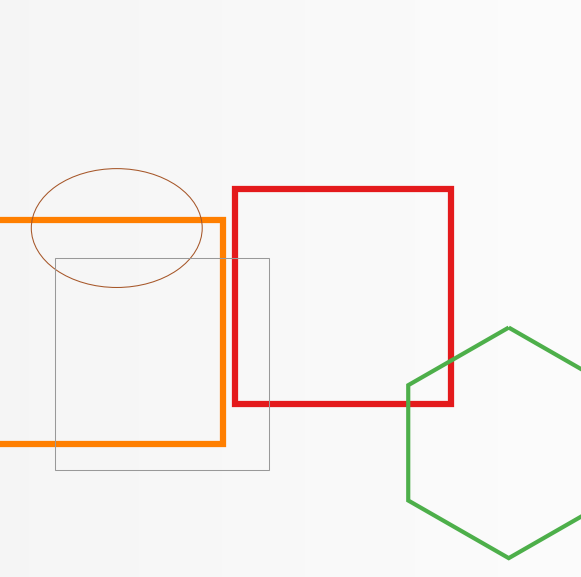[{"shape": "square", "thickness": 3, "radius": 0.93, "center": [0.59, 0.485]}, {"shape": "hexagon", "thickness": 2, "radius": 1.0, "center": [0.875, 0.232]}, {"shape": "square", "thickness": 3, "radius": 0.97, "center": [0.19, 0.425]}, {"shape": "oval", "thickness": 0.5, "radius": 0.74, "center": [0.201, 0.604]}, {"shape": "square", "thickness": 0.5, "radius": 0.92, "center": [0.278, 0.368]}]